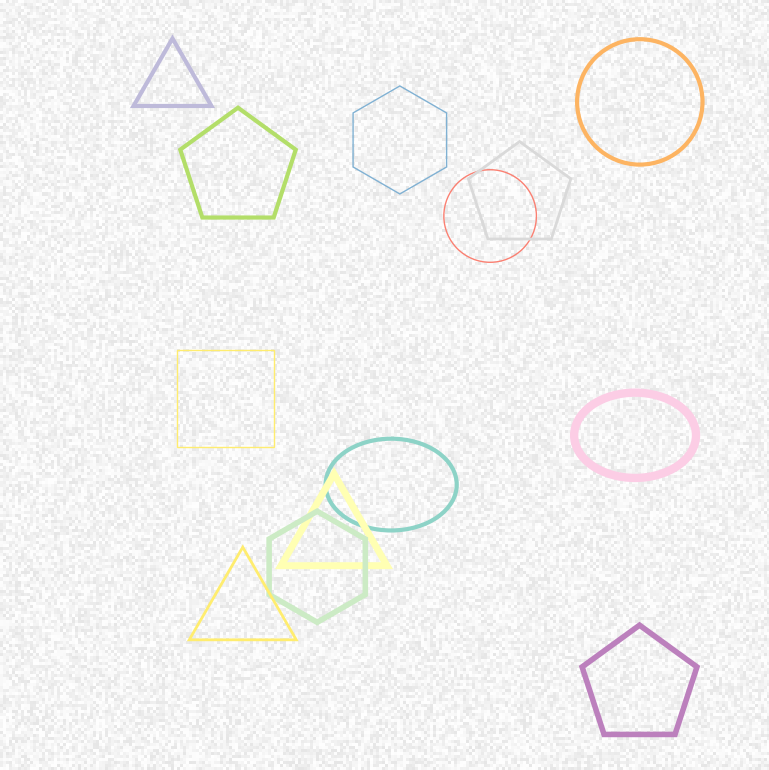[{"shape": "oval", "thickness": 1.5, "radius": 0.43, "center": [0.508, 0.371]}, {"shape": "triangle", "thickness": 2.5, "radius": 0.4, "center": [0.434, 0.305]}, {"shape": "triangle", "thickness": 1.5, "radius": 0.29, "center": [0.224, 0.892]}, {"shape": "circle", "thickness": 0.5, "radius": 0.3, "center": [0.637, 0.719]}, {"shape": "hexagon", "thickness": 0.5, "radius": 0.35, "center": [0.519, 0.818]}, {"shape": "circle", "thickness": 1.5, "radius": 0.41, "center": [0.831, 0.868]}, {"shape": "pentagon", "thickness": 1.5, "radius": 0.39, "center": [0.309, 0.781]}, {"shape": "oval", "thickness": 3, "radius": 0.4, "center": [0.825, 0.435]}, {"shape": "pentagon", "thickness": 1, "radius": 0.35, "center": [0.675, 0.746]}, {"shape": "pentagon", "thickness": 2, "radius": 0.39, "center": [0.831, 0.11]}, {"shape": "hexagon", "thickness": 2, "radius": 0.36, "center": [0.412, 0.264]}, {"shape": "triangle", "thickness": 1, "radius": 0.4, "center": [0.315, 0.209]}, {"shape": "square", "thickness": 0.5, "radius": 0.32, "center": [0.293, 0.482]}]